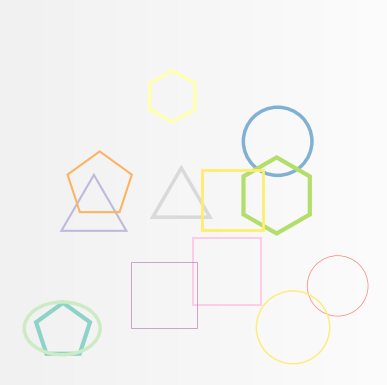[{"shape": "pentagon", "thickness": 3, "radius": 0.37, "center": [0.163, 0.14]}, {"shape": "hexagon", "thickness": 2.5, "radius": 0.34, "center": [0.445, 0.75]}, {"shape": "triangle", "thickness": 1.5, "radius": 0.48, "center": [0.242, 0.449]}, {"shape": "circle", "thickness": 0.5, "radius": 0.39, "center": [0.871, 0.257]}, {"shape": "circle", "thickness": 2.5, "radius": 0.44, "center": [0.717, 0.633]}, {"shape": "pentagon", "thickness": 1.5, "radius": 0.44, "center": [0.257, 0.52]}, {"shape": "hexagon", "thickness": 3, "radius": 0.49, "center": [0.714, 0.492]}, {"shape": "square", "thickness": 1.5, "radius": 0.44, "center": [0.586, 0.295]}, {"shape": "triangle", "thickness": 2.5, "radius": 0.43, "center": [0.468, 0.478]}, {"shape": "square", "thickness": 0.5, "radius": 0.43, "center": [0.423, 0.235]}, {"shape": "oval", "thickness": 2.5, "radius": 0.49, "center": [0.16, 0.147]}, {"shape": "circle", "thickness": 1, "radius": 0.47, "center": [0.756, 0.15]}, {"shape": "square", "thickness": 2, "radius": 0.39, "center": [0.601, 0.48]}]